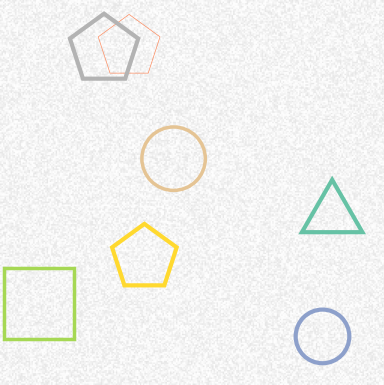[{"shape": "triangle", "thickness": 3, "radius": 0.45, "center": [0.863, 0.442]}, {"shape": "pentagon", "thickness": 0.5, "radius": 0.42, "center": [0.335, 0.878]}, {"shape": "circle", "thickness": 3, "radius": 0.35, "center": [0.838, 0.126]}, {"shape": "square", "thickness": 2.5, "radius": 0.46, "center": [0.102, 0.212]}, {"shape": "pentagon", "thickness": 3, "radius": 0.44, "center": [0.375, 0.33]}, {"shape": "circle", "thickness": 2.5, "radius": 0.41, "center": [0.451, 0.588]}, {"shape": "pentagon", "thickness": 3, "radius": 0.47, "center": [0.27, 0.871]}]